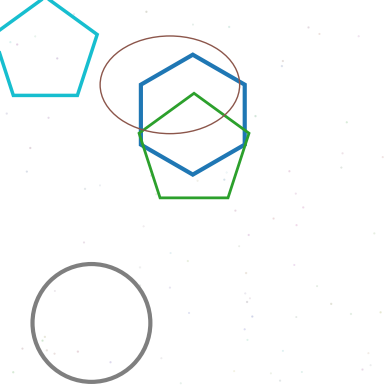[{"shape": "hexagon", "thickness": 3, "radius": 0.78, "center": [0.501, 0.702]}, {"shape": "pentagon", "thickness": 2, "radius": 0.75, "center": [0.504, 0.608]}, {"shape": "oval", "thickness": 1, "radius": 0.91, "center": [0.441, 0.78]}, {"shape": "circle", "thickness": 3, "radius": 0.77, "center": [0.237, 0.161]}, {"shape": "pentagon", "thickness": 2.5, "radius": 0.71, "center": [0.118, 0.867]}]